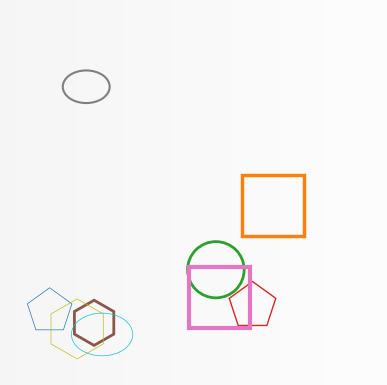[{"shape": "pentagon", "thickness": 0.5, "radius": 0.3, "center": [0.128, 0.192]}, {"shape": "square", "thickness": 2.5, "radius": 0.4, "center": [0.705, 0.467]}, {"shape": "circle", "thickness": 2, "radius": 0.36, "center": [0.557, 0.299]}, {"shape": "pentagon", "thickness": 1, "radius": 0.32, "center": [0.652, 0.206]}, {"shape": "hexagon", "thickness": 2, "radius": 0.29, "center": [0.243, 0.161]}, {"shape": "square", "thickness": 3, "radius": 0.39, "center": [0.566, 0.226]}, {"shape": "oval", "thickness": 1.5, "radius": 0.3, "center": [0.223, 0.775]}, {"shape": "hexagon", "thickness": 0.5, "radius": 0.39, "center": [0.199, 0.146]}, {"shape": "oval", "thickness": 0.5, "radius": 0.4, "center": [0.263, 0.131]}]